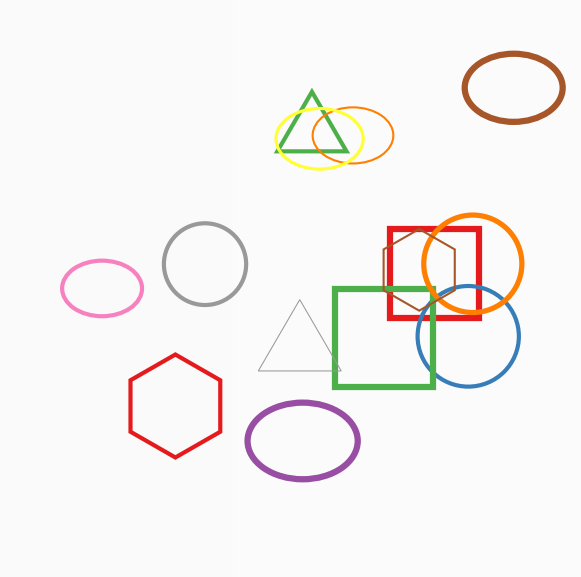[{"shape": "square", "thickness": 3, "radius": 0.38, "center": [0.747, 0.526]}, {"shape": "hexagon", "thickness": 2, "radius": 0.45, "center": [0.302, 0.296]}, {"shape": "circle", "thickness": 2, "radius": 0.44, "center": [0.806, 0.417]}, {"shape": "square", "thickness": 3, "radius": 0.42, "center": [0.66, 0.414]}, {"shape": "triangle", "thickness": 2, "radius": 0.34, "center": [0.537, 0.771]}, {"shape": "oval", "thickness": 3, "radius": 0.47, "center": [0.521, 0.236]}, {"shape": "oval", "thickness": 1, "radius": 0.35, "center": [0.607, 0.765]}, {"shape": "circle", "thickness": 2.5, "radius": 0.42, "center": [0.813, 0.542]}, {"shape": "oval", "thickness": 1.5, "radius": 0.37, "center": [0.55, 0.759]}, {"shape": "hexagon", "thickness": 1, "radius": 0.35, "center": [0.721, 0.532]}, {"shape": "oval", "thickness": 3, "radius": 0.42, "center": [0.884, 0.847]}, {"shape": "oval", "thickness": 2, "radius": 0.34, "center": [0.176, 0.5]}, {"shape": "triangle", "thickness": 0.5, "radius": 0.41, "center": [0.516, 0.398]}, {"shape": "circle", "thickness": 2, "radius": 0.35, "center": [0.353, 0.542]}]